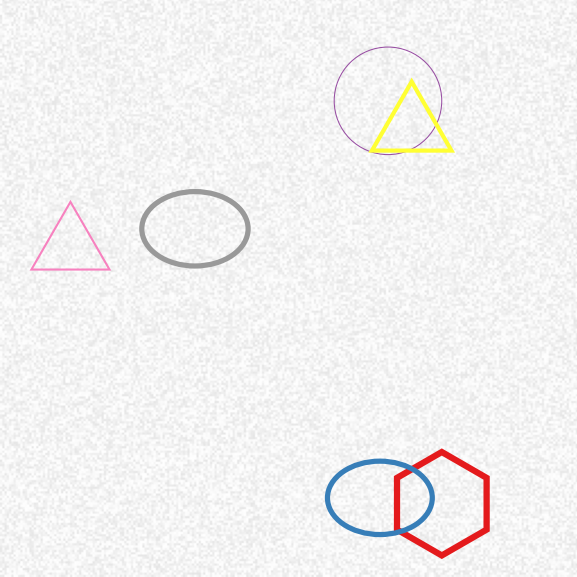[{"shape": "hexagon", "thickness": 3, "radius": 0.45, "center": [0.765, 0.127]}, {"shape": "oval", "thickness": 2.5, "radius": 0.45, "center": [0.658, 0.137]}, {"shape": "circle", "thickness": 0.5, "radius": 0.47, "center": [0.672, 0.825]}, {"shape": "triangle", "thickness": 2, "radius": 0.4, "center": [0.713, 0.778]}, {"shape": "triangle", "thickness": 1, "radius": 0.39, "center": [0.122, 0.571]}, {"shape": "oval", "thickness": 2.5, "radius": 0.46, "center": [0.338, 0.603]}]